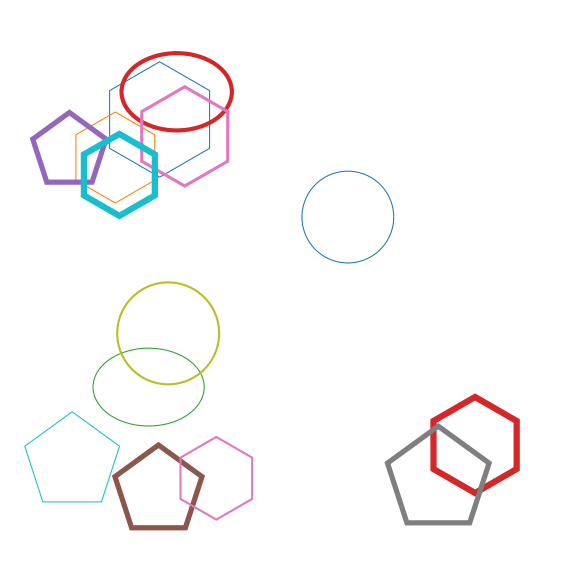[{"shape": "hexagon", "thickness": 0.5, "radius": 0.5, "center": [0.276, 0.792]}, {"shape": "circle", "thickness": 0.5, "radius": 0.4, "center": [0.602, 0.623]}, {"shape": "hexagon", "thickness": 0.5, "radius": 0.39, "center": [0.2, 0.726]}, {"shape": "oval", "thickness": 0.5, "radius": 0.48, "center": [0.257, 0.329]}, {"shape": "hexagon", "thickness": 3, "radius": 0.42, "center": [0.823, 0.229]}, {"shape": "oval", "thickness": 2, "radius": 0.48, "center": [0.306, 0.84]}, {"shape": "pentagon", "thickness": 2.5, "radius": 0.33, "center": [0.12, 0.738]}, {"shape": "pentagon", "thickness": 2.5, "radius": 0.4, "center": [0.274, 0.149]}, {"shape": "hexagon", "thickness": 1.5, "radius": 0.43, "center": [0.32, 0.763]}, {"shape": "hexagon", "thickness": 1, "radius": 0.36, "center": [0.375, 0.171]}, {"shape": "pentagon", "thickness": 2.5, "radius": 0.46, "center": [0.759, 0.169]}, {"shape": "circle", "thickness": 1, "radius": 0.44, "center": [0.291, 0.422]}, {"shape": "pentagon", "thickness": 0.5, "radius": 0.43, "center": [0.125, 0.2]}, {"shape": "hexagon", "thickness": 3, "radius": 0.35, "center": [0.207, 0.696]}]